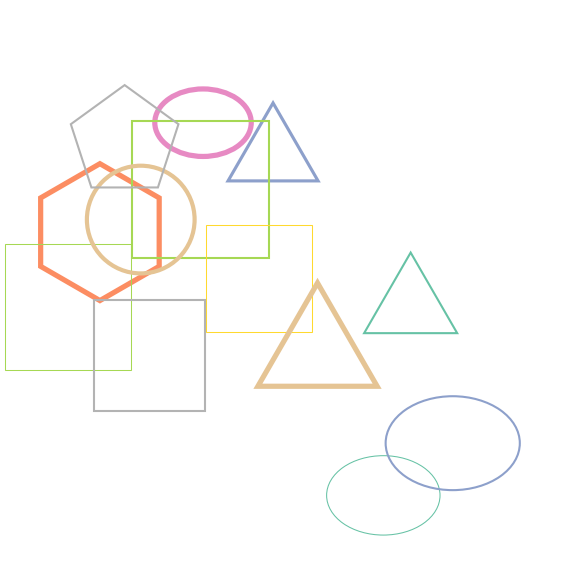[{"shape": "triangle", "thickness": 1, "radius": 0.47, "center": [0.711, 0.469]}, {"shape": "oval", "thickness": 0.5, "radius": 0.49, "center": [0.664, 0.141]}, {"shape": "hexagon", "thickness": 2.5, "radius": 0.59, "center": [0.173, 0.597]}, {"shape": "triangle", "thickness": 1.5, "radius": 0.45, "center": [0.473, 0.731]}, {"shape": "oval", "thickness": 1, "radius": 0.58, "center": [0.784, 0.232]}, {"shape": "oval", "thickness": 2.5, "radius": 0.42, "center": [0.352, 0.787]}, {"shape": "square", "thickness": 1, "radius": 0.59, "center": [0.347, 0.671]}, {"shape": "square", "thickness": 0.5, "radius": 0.55, "center": [0.117, 0.467]}, {"shape": "square", "thickness": 0.5, "radius": 0.46, "center": [0.448, 0.517]}, {"shape": "triangle", "thickness": 2.5, "radius": 0.6, "center": [0.55, 0.39]}, {"shape": "circle", "thickness": 2, "radius": 0.47, "center": [0.244, 0.619]}, {"shape": "pentagon", "thickness": 1, "radius": 0.49, "center": [0.216, 0.754]}, {"shape": "square", "thickness": 1, "radius": 0.48, "center": [0.259, 0.384]}]